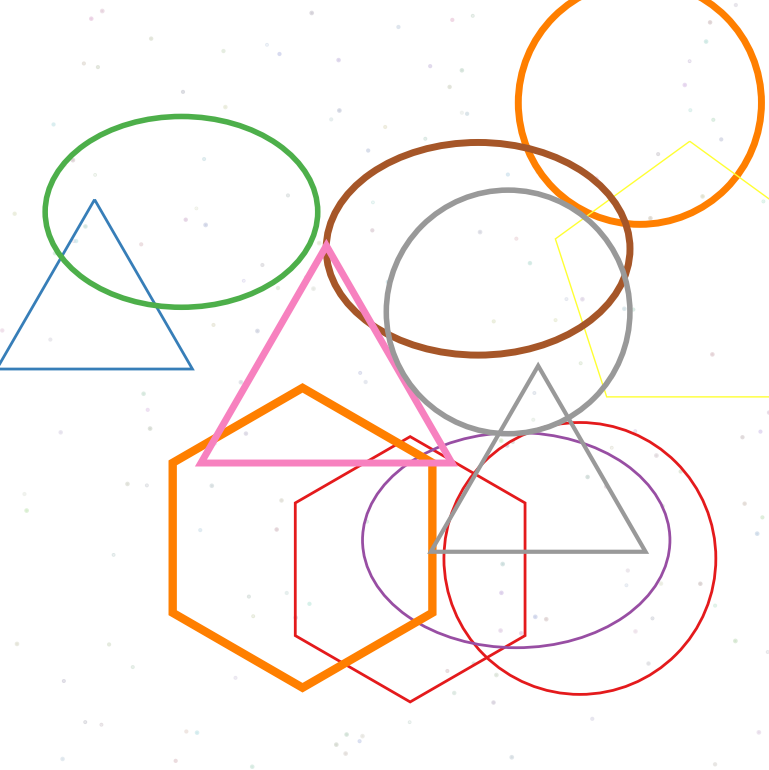[{"shape": "circle", "thickness": 1, "radius": 0.88, "center": [0.753, 0.275]}, {"shape": "hexagon", "thickness": 1, "radius": 0.86, "center": [0.533, 0.261]}, {"shape": "triangle", "thickness": 1, "radius": 0.73, "center": [0.123, 0.594]}, {"shape": "oval", "thickness": 2, "radius": 0.88, "center": [0.236, 0.725]}, {"shape": "oval", "thickness": 1, "radius": 1.0, "center": [0.67, 0.299]}, {"shape": "circle", "thickness": 2.5, "radius": 0.79, "center": [0.831, 0.867]}, {"shape": "hexagon", "thickness": 3, "radius": 0.97, "center": [0.393, 0.302]}, {"shape": "pentagon", "thickness": 0.5, "radius": 0.92, "center": [0.896, 0.633]}, {"shape": "oval", "thickness": 2.5, "radius": 0.99, "center": [0.621, 0.677]}, {"shape": "triangle", "thickness": 2.5, "radius": 0.94, "center": [0.424, 0.493]}, {"shape": "triangle", "thickness": 1.5, "radius": 0.81, "center": [0.699, 0.364]}, {"shape": "circle", "thickness": 2, "radius": 0.79, "center": [0.66, 0.595]}]